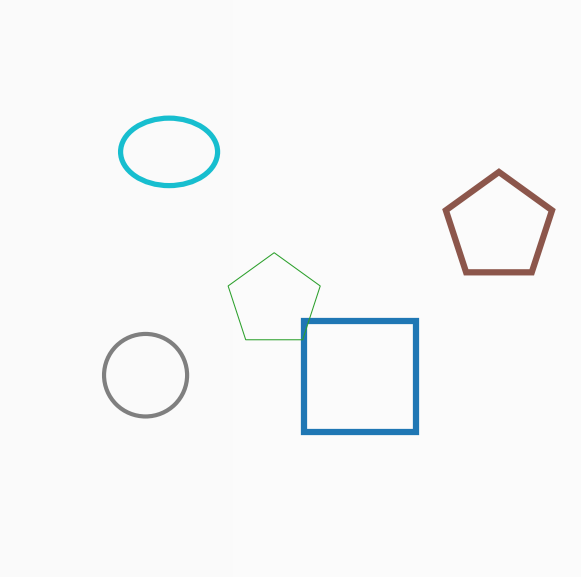[{"shape": "square", "thickness": 3, "radius": 0.48, "center": [0.619, 0.347]}, {"shape": "pentagon", "thickness": 0.5, "radius": 0.42, "center": [0.472, 0.478]}, {"shape": "pentagon", "thickness": 3, "radius": 0.48, "center": [0.858, 0.605]}, {"shape": "circle", "thickness": 2, "radius": 0.36, "center": [0.25, 0.349]}, {"shape": "oval", "thickness": 2.5, "radius": 0.42, "center": [0.291, 0.736]}]